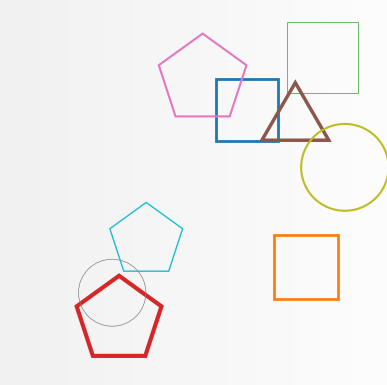[{"shape": "square", "thickness": 2, "radius": 0.4, "center": [0.638, 0.715]}, {"shape": "square", "thickness": 2, "radius": 0.41, "center": [0.789, 0.307]}, {"shape": "square", "thickness": 0.5, "radius": 0.46, "center": [0.831, 0.851]}, {"shape": "pentagon", "thickness": 3, "radius": 0.58, "center": [0.307, 0.169]}, {"shape": "triangle", "thickness": 2.5, "radius": 0.5, "center": [0.762, 0.686]}, {"shape": "pentagon", "thickness": 1.5, "radius": 0.59, "center": [0.523, 0.794]}, {"shape": "circle", "thickness": 0.5, "radius": 0.44, "center": [0.29, 0.24]}, {"shape": "circle", "thickness": 1.5, "radius": 0.56, "center": [0.89, 0.565]}, {"shape": "pentagon", "thickness": 1, "radius": 0.49, "center": [0.377, 0.375]}]